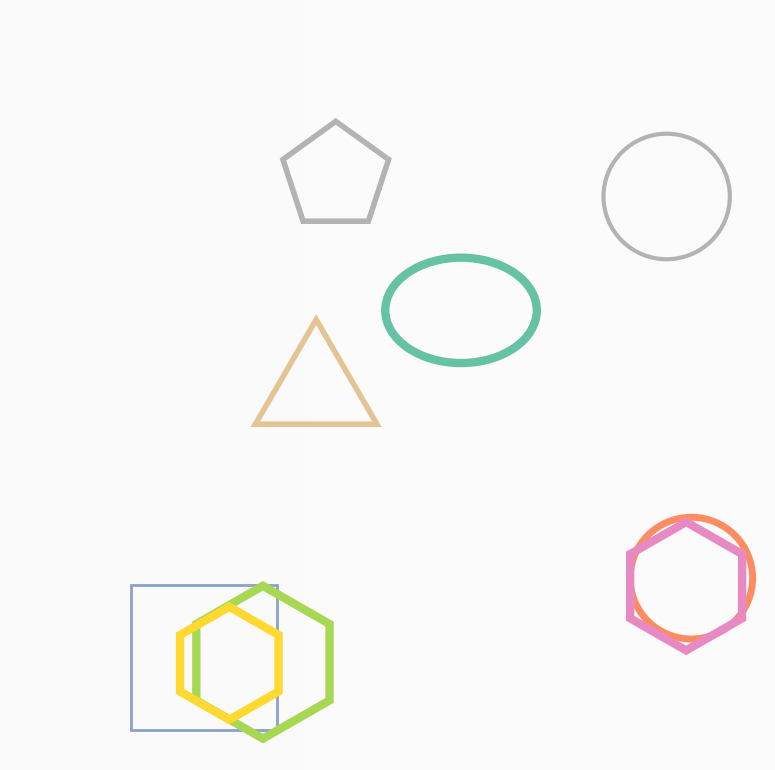[{"shape": "oval", "thickness": 3, "radius": 0.49, "center": [0.595, 0.597]}, {"shape": "circle", "thickness": 2.5, "radius": 0.4, "center": [0.892, 0.249]}, {"shape": "square", "thickness": 1, "radius": 0.47, "center": [0.264, 0.146]}, {"shape": "hexagon", "thickness": 3, "radius": 0.42, "center": [0.885, 0.239]}, {"shape": "hexagon", "thickness": 3, "radius": 0.5, "center": [0.339, 0.14]}, {"shape": "hexagon", "thickness": 3, "radius": 0.37, "center": [0.296, 0.139]}, {"shape": "triangle", "thickness": 2, "radius": 0.45, "center": [0.408, 0.494]}, {"shape": "circle", "thickness": 1.5, "radius": 0.41, "center": [0.86, 0.745]}, {"shape": "pentagon", "thickness": 2, "radius": 0.36, "center": [0.433, 0.771]}]